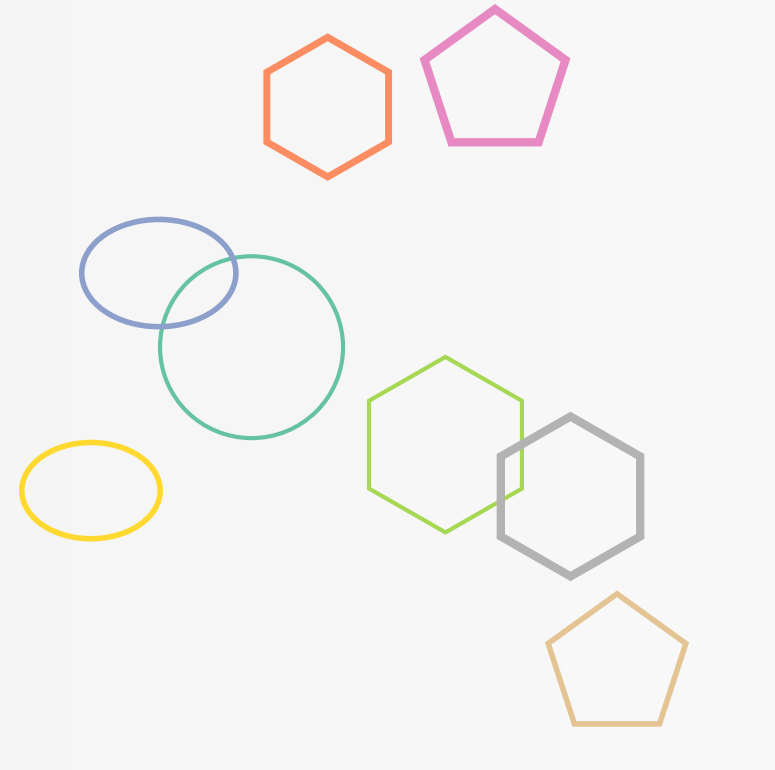[{"shape": "circle", "thickness": 1.5, "radius": 0.59, "center": [0.325, 0.549]}, {"shape": "hexagon", "thickness": 2.5, "radius": 0.45, "center": [0.423, 0.861]}, {"shape": "oval", "thickness": 2, "radius": 0.5, "center": [0.205, 0.645]}, {"shape": "pentagon", "thickness": 3, "radius": 0.48, "center": [0.639, 0.893]}, {"shape": "hexagon", "thickness": 1.5, "radius": 0.57, "center": [0.575, 0.422]}, {"shape": "oval", "thickness": 2, "radius": 0.45, "center": [0.117, 0.363]}, {"shape": "pentagon", "thickness": 2, "radius": 0.47, "center": [0.796, 0.135]}, {"shape": "hexagon", "thickness": 3, "radius": 0.52, "center": [0.736, 0.355]}]